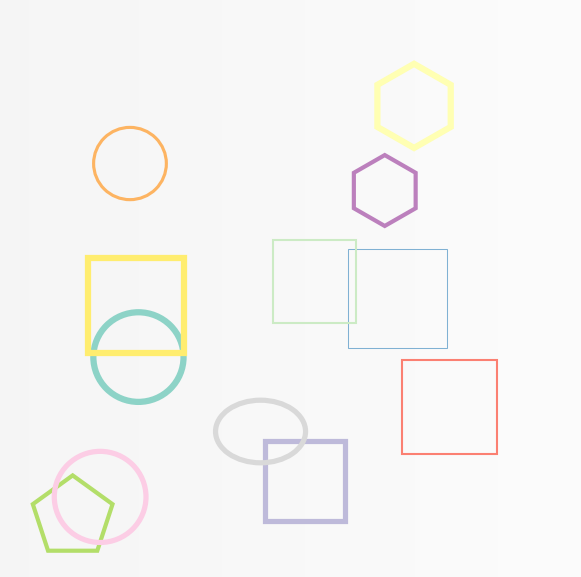[{"shape": "circle", "thickness": 3, "radius": 0.39, "center": [0.238, 0.381]}, {"shape": "hexagon", "thickness": 3, "radius": 0.36, "center": [0.712, 0.816]}, {"shape": "square", "thickness": 2.5, "radius": 0.34, "center": [0.525, 0.167]}, {"shape": "square", "thickness": 1, "radius": 0.41, "center": [0.773, 0.294]}, {"shape": "square", "thickness": 0.5, "radius": 0.43, "center": [0.684, 0.482]}, {"shape": "circle", "thickness": 1.5, "radius": 0.31, "center": [0.224, 0.716]}, {"shape": "pentagon", "thickness": 2, "radius": 0.36, "center": [0.125, 0.104]}, {"shape": "circle", "thickness": 2.5, "radius": 0.39, "center": [0.172, 0.139]}, {"shape": "oval", "thickness": 2.5, "radius": 0.39, "center": [0.448, 0.252]}, {"shape": "hexagon", "thickness": 2, "radius": 0.31, "center": [0.662, 0.669]}, {"shape": "square", "thickness": 1, "radius": 0.36, "center": [0.541, 0.512]}, {"shape": "square", "thickness": 3, "radius": 0.41, "center": [0.234, 0.471]}]